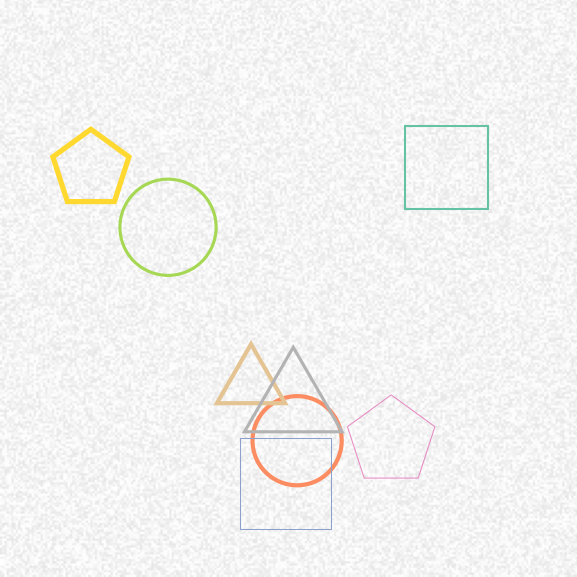[{"shape": "square", "thickness": 1, "radius": 0.36, "center": [0.773, 0.709]}, {"shape": "circle", "thickness": 2, "radius": 0.39, "center": [0.514, 0.236]}, {"shape": "square", "thickness": 0.5, "radius": 0.39, "center": [0.494, 0.162]}, {"shape": "pentagon", "thickness": 0.5, "radius": 0.4, "center": [0.677, 0.236]}, {"shape": "circle", "thickness": 1.5, "radius": 0.42, "center": [0.291, 0.606]}, {"shape": "pentagon", "thickness": 2.5, "radius": 0.35, "center": [0.157, 0.706]}, {"shape": "triangle", "thickness": 2, "radius": 0.34, "center": [0.435, 0.335]}, {"shape": "triangle", "thickness": 1.5, "radius": 0.49, "center": [0.508, 0.3]}]